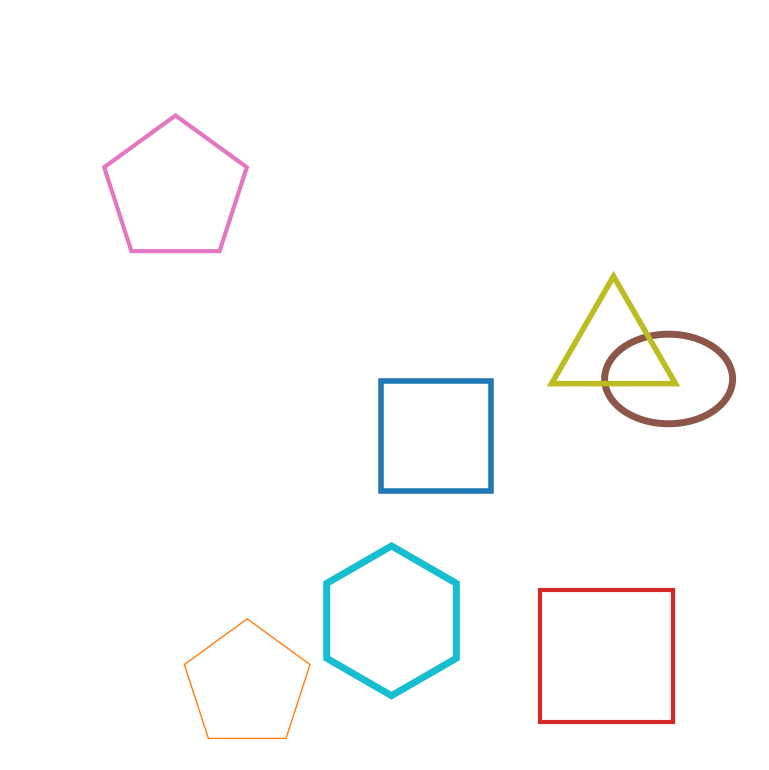[{"shape": "square", "thickness": 2, "radius": 0.36, "center": [0.567, 0.434]}, {"shape": "pentagon", "thickness": 0.5, "radius": 0.43, "center": [0.321, 0.11]}, {"shape": "square", "thickness": 1.5, "radius": 0.43, "center": [0.788, 0.148]}, {"shape": "oval", "thickness": 2.5, "radius": 0.42, "center": [0.868, 0.508]}, {"shape": "pentagon", "thickness": 1.5, "radius": 0.49, "center": [0.228, 0.753]}, {"shape": "triangle", "thickness": 2, "radius": 0.46, "center": [0.797, 0.548]}, {"shape": "hexagon", "thickness": 2.5, "radius": 0.49, "center": [0.508, 0.194]}]